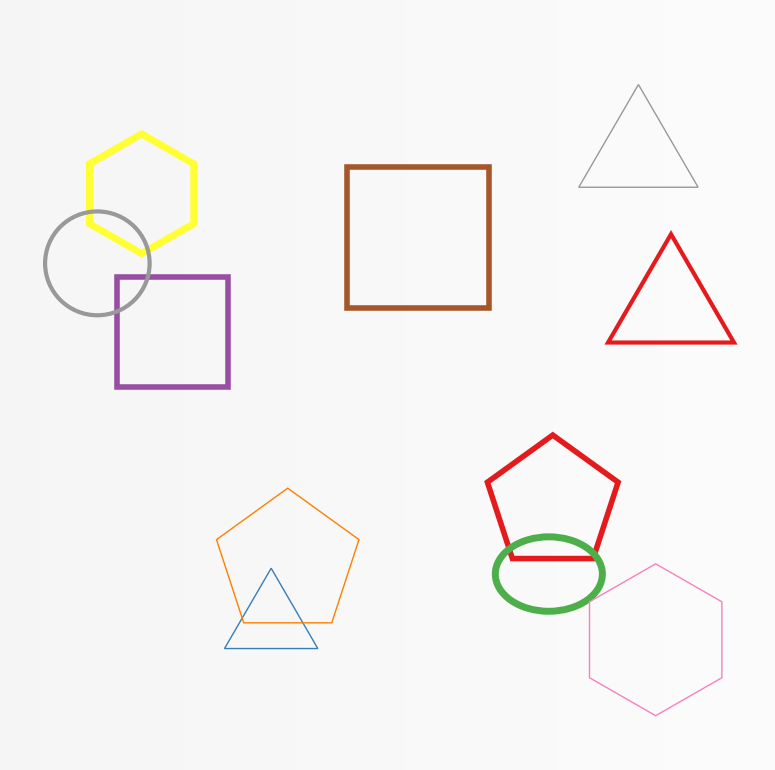[{"shape": "pentagon", "thickness": 2, "radius": 0.44, "center": [0.713, 0.346]}, {"shape": "triangle", "thickness": 1.5, "radius": 0.47, "center": [0.866, 0.602]}, {"shape": "triangle", "thickness": 0.5, "radius": 0.35, "center": [0.35, 0.192]}, {"shape": "oval", "thickness": 2.5, "radius": 0.35, "center": [0.708, 0.254]}, {"shape": "square", "thickness": 2, "radius": 0.36, "center": [0.223, 0.569]}, {"shape": "pentagon", "thickness": 0.5, "radius": 0.48, "center": [0.371, 0.269]}, {"shape": "hexagon", "thickness": 2.5, "radius": 0.39, "center": [0.183, 0.748]}, {"shape": "square", "thickness": 2, "radius": 0.46, "center": [0.54, 0.691]}, {"shape": "hexagon", "thickness": 0.5, "radius": 0.49, "center": [0.846, 0.169]}, {"shape": "circle", "thickness": 1.5, "radius": 0.34, "center": [0.126, 0.658]}, {"shape": "triangle", "thickness": 0.5, "radius": 0.44, "center": [0.824, 0.801]}]